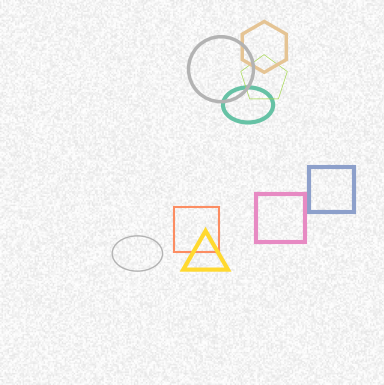[{"shape": "oval", "thickness": 3, "radius": 0.33, "center": [0.644, 0.727]}, {"shape": "square", "thickness": 1.5, "radius": 0.29, "center": [0.511, 0.404]}, {"shape": "square", "thickness": 3, "radius": 0.3, "center": [0.861, 0.508]}, {"shape": "square", "thickness": 3, "radius": 0.32, "center": [0.728, 0.434]}, {"shape": "pentagon", "thickness": 0.5, "radius": 0.32, "center": [0.686, 0.795]}, {"shape": "triangle", "thickness": 3, "radius": 0.34, "center": [0.534, 0.333]}, {"shape": "hexagon", "thickness": 2.5, "radius": 0.33, "center": [0.686, 0.878]}, {"shape": "oval", "thickness": 1, "radius": 0.33, "center": [0.357, 0.342]}, {"shape": "circle", "thickness": 2.5, "radius": 0.42, "center": [0.574, 0.82]}]